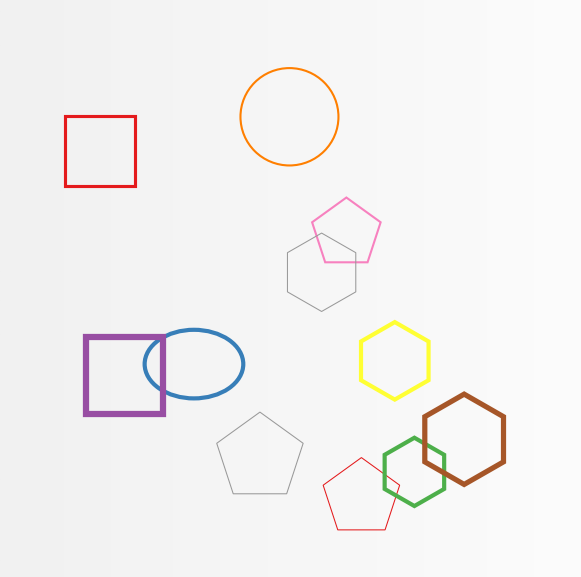[{"shape": "pentagon", "thickness": 0.5, "radius": 0.35, "center": [0.622, 0.138]}, {"shape": "square", "thickness": 1.5, "radius": 0.3, "center": [0.172, 0.738]}, {"shape": "oval", "thickness": 2, "radius": 0.42, "center": [0.334, 0.369]}, {"shape": "hexagon", "thickness": 2, "radius": 0.3, "center": [0.713, 0.182]}, {"shape": "square", "thickness": 3, "radius": 0.33, "center": [0.215, 0.349]}, {"shape": "circle", "thickness": 1, "radius": 0.42, "center": [0.498, 0.797]}, {"shape": "hexagon", "thickness": 2, "radius": 0.34, "center": [0.679, 0.374]}, {"shape": "hexagon", "thickness": 2.5, "radius": 0.39, "center": [0.799, 0.238]}, {"shape": "pentagon", "thickness": 1, "radius": 0.31, "center": [0.596, 0.595]}, {"shape": "hexagon", "thickness": 0.5, "radius": 0.34, "center": [0.553, 0.528]}, {"shape": "pentagon", "thickness": 0.5, "radius": 0.39, "center": [0.447, 0.207]}]